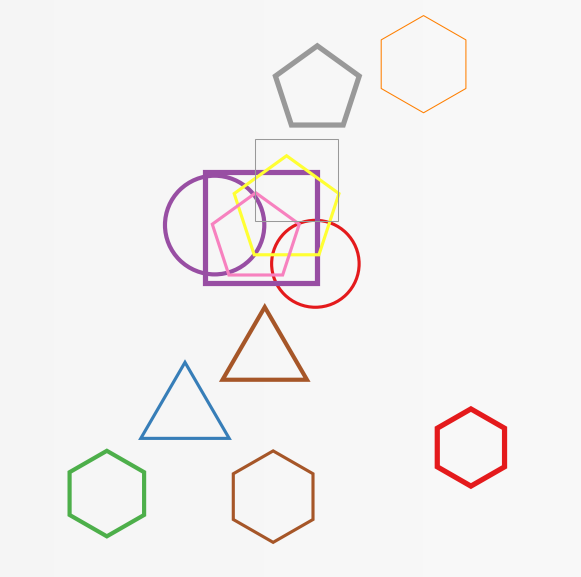[{"shape": "hexagon", "thickness": 2.5, "radius": 0.33, "center": [0.81, 0.224]}, {"shape": "circle", "thickness": 1.5, "radius": 0.38, "center": [0.543, 0.542]}, {"shape": "triangle", "thickness": 1.5, "radius": 0.44, "center": [0.318, 0.284]}, {"shape": "hexagon", "thickness": 2, "radius": 0.37, "center": [0.184, 0.144]}, {"shape": "square", "thickness": 2.5, "radius": 0.48, "center": [0.449, 0.605]}, {"shape": "circle", "thickness": 2, "radius": 0.43, "center": [0.369, 0.609]}, {"shape": "hexagon", "thickness": 0.5, "radius": 0.42, "center": [0.729, 0.888]}, {"shape": "pentagon", "thickness": 1.5, "radius": 0.47, "center": [0.493, 0.635]}, {"shape": "triangle", "thickness": 2, "radius": 0.42, "center": [0.455, 0.383]}, {"shape": "hexagon", "thickness": 1.5, "radius": 0.4, "center": [0.47, 0.139]}, {"shape": "pentagon", "thickness": 1.5, "radius": 0.39, "center": [0.44, 0.587]}, {"shape": "square", "thickness": 0.5, "radius": 0.36, "center": [0.51, 0.687]}, {"shape": "pentagon", "thickness": 2.5, "radius": 0.38, "center": [0.546, 0.844]}]